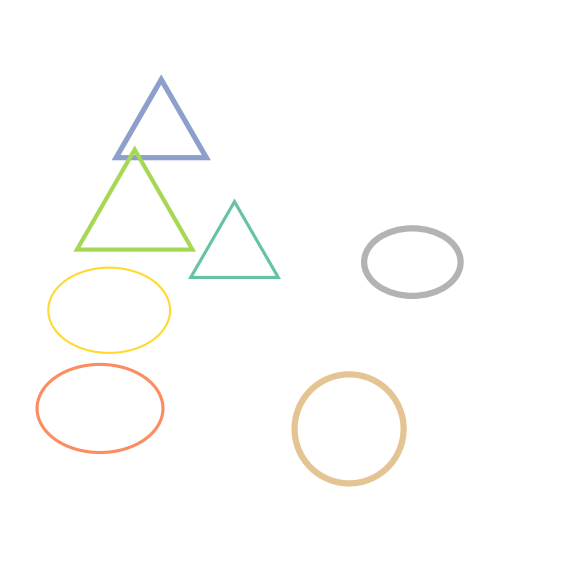[{"shape": "triangle", "thickness": 1.5, "radius": 0.44, "center": [0.406, 0.562]}, {"shape": "oval", "thickness": 1.5, "radius": 0.55, "center": [0.173, 0.292]}, {"shape": "triangle", "thickness": 2.5, "radius": 0.45, "center": [0.279, 0.771]}, {"shape": "triangle", "thickness": 2, "radius": 0.58, "center": [0.233, 0.625]}, {"shape": "oval", "thickness": 1, "radius": 0.53, "center": [0.189, 0.462]}, {"shape": "circle", "thickness": 3, "radius": 0.47, "center": [0.605, 0.256]}, {"shape": "oval", "thickness": 3, "radius": 0.42, "center": [0.714, 0.545]}]